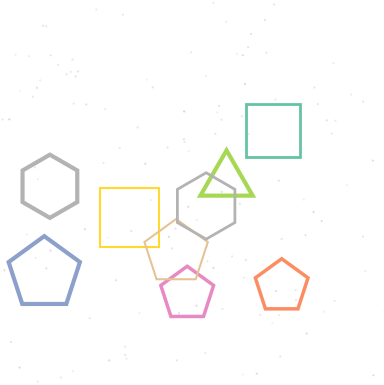[{"shape": "square", "thickness": 2, "radius": 0.35, "center": [0.709, 0.661]}, {"shape": "pentagon", "thickness": 2.5, "radius": 0.36, "center": [0.732, 0.256]}, {"shape": "pentagon", "thickness": 3, "radius": 0.49, "center": [0.115, 0.289]}, {"shape": "pentagon", "thickness": 2.5, "radius": 0.36, "center": [0.486, 0.236]}, {"shape": "triangle", "thickness": 3, "radius": 0.39, "center": [0.588, 0.531]}, {"shape": "square", "thickness": 1.5, "radius": 0.38, "center": [0.337, 0.435]}, {"shape": "pentagon", "thickness": 1.5, "radius": 0.43, "center": [0.457, 0.345]}, {"shape": "hexagon", "thickness": 2, "radius": 0.43, "center": [0.535, 0.465]}, {"shape": "hexagon", "thickness": 3, "radius": 0.41, "center": [0.13, 0.516]}]